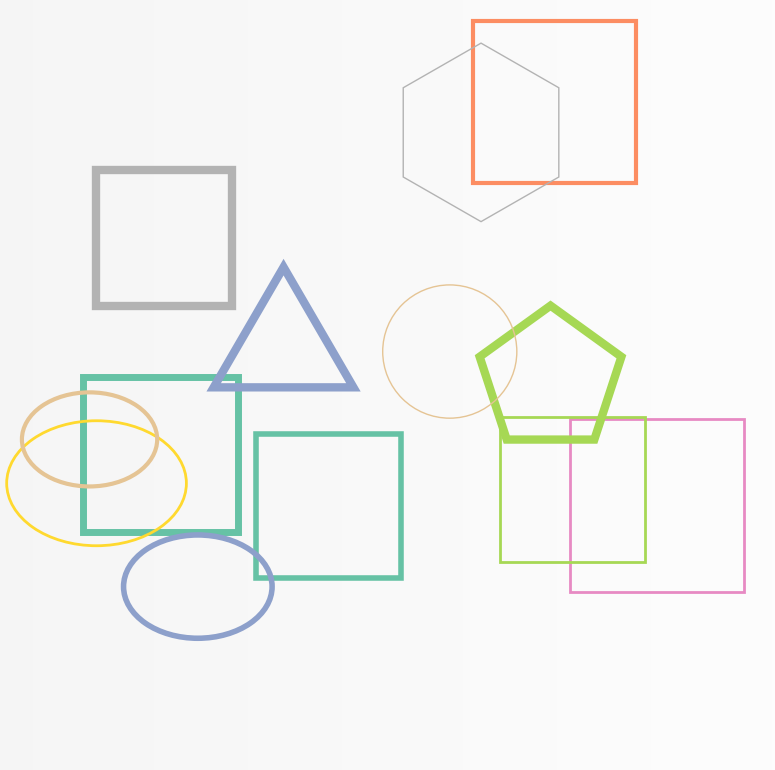[{"shape": "square", "thickness": 2.5, "radius": 0.5, "center": [0.207, 0.409]}, {"shape": "square", "thickness": 2, "radius": 0.47, "center": [0.424, 0.343]}, {"shape": "square", "thickness": 1.5, "radius": 0.53, "center": [0.715, 0.868]}, {"shape": "oval", "thickness": 2, "radius": 0.48, "center": [0.255, 0.238]}, {"shape": "triangle", "thickness": 3, "radius": 0.52, "center": [0.366, 0.549]}, {"shape": "square", "thickness": 1, "radius": 0.56, "center": [0.848, 0.344]}, {"shape": "square", "thickness": 1, "radius": 0.47, "center": [0.739, 0.364]}, {"shape": "pentagon", "thickness": 3, "radius": 0.48, "center": [0.71, 0.507]}, {"shape": "oval", "thickness": 1, "radius": 0.58, "center": [0.125, 0.372]}, {"shape": "circle", "thickness": 0.5, "radius": 0.43, "center": [0.58, 0.543]}, {"shape": "oval", "thickness": 1.5, "radius": 0.44, "center": [0.116, 0.429]}, {"shape": "square", "thickness": 3, "radius": 0.44, "center": [0.211, 0.691]}, {"shape": "hexagon", "thickness": 0.5, "radius": 0.58, "center": [0.621, 0.828]}]